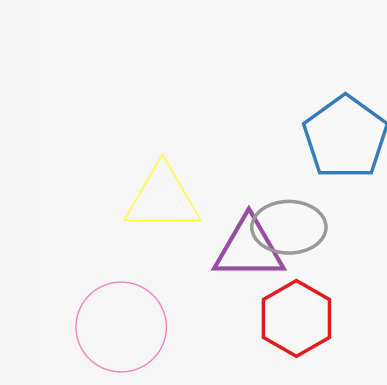[{"shape": "hexagon", "thickness": 2.5, "radius": 0.49, "center": [0.765, 0.173]}, {"shape": "pentagon", "thickness": 2.5, "radius": 0.57, "center": [0.892, 0.643]}, {"shape": "triangle", "thickness": 3, "radius": 0.52, "center": [0.642, 0.355]}, {"shape": "triangle", "thickness": 1, "radius": 0.57, "center": [0.419, 0.485]}, {"shape": "circle", "thickness": 1, "radius": 0.58, "center": [0.313, 0.151]}, {"shape": "oval", "thickness": 2.5, "radius": 0.48, "center": [0.746, 0.41]}]